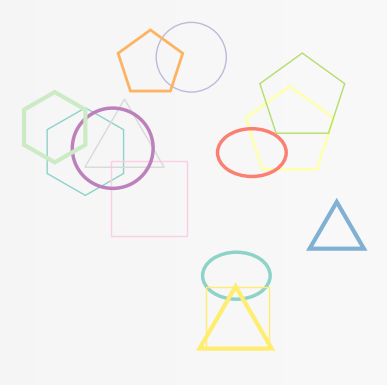[{"shape": "oval", "thickness": 2.5, "radius": 0.44, "center": [0.61, 0.284]}, {"shape": "hexagon", "thickness": 1, "radius": 0.57, "center": [0.22, 0.606]}, {"shape": "pentagon", "thickness": 2, "radius": 0.6, "center": [0.748, 0.657]}, {"shape": "circle", "thickness": 1, "radius": 0.45, "center": [0.494, 0.851]}, {"shape": "oval", "thickness": 2.5, "radius": 0.44, "center": [0.65, 0.604]}, {"shape": "triangle", "thickness": 3, "radius": 0.4, "center": [0.869, 0.395]}, {"shape": "pentagon", "thickness": 2, "radius": 0.44, "center": [0.388, 0.835]}, {"shape": "pentagon", "thickness": 1, "radius": 0.58, "center": [0.78, 0.747]}, {"shape": "square", "thickness": 1, "radius": 0.49, "center": [0.385, 0.485]}, {"shape": "triangle", "thickness": 1, "radius": 0.59, "center": [0.321, 0.625]}, {"shape": "circle", "thickness": 2.5, "radius": 0.52, "center": [0.291, 0.615]}, {"shape": "hexagon", "thickness": 3, "radius": 0.46, "center": [0.141, 0.67]}, {"shape": "triangle", "thickness": 3, "radius": 0.54, "center": [0.608, 0.148]}, {"shape": "square", "thickness": 1, "radius": 0.4, "center": [0.613, 0.174]}]